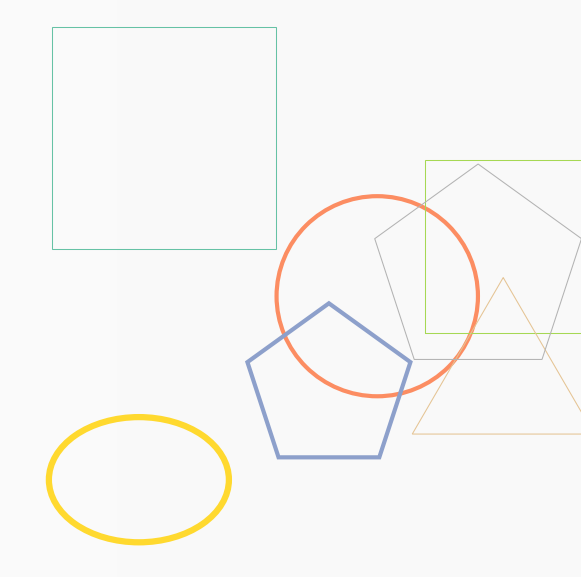[{"shape": "square", "thickness": 0.5, "radius": 0.96, "center": [0.282, 0.76]}, {"shape": "circle", "thickness": 2, "radius": 0.87, "center": [0.649, 0.486]}, {"shape": "pentagon", "thickness": 2, "radius": 0.74, "center": [0.566, 0.326]}, {"shape": "square", "thickness": 0.5, "radius": 0.75, "center": [0.881, 0.573]}, {"shape": "oval", "thickness": 3, "radius": 0.77, "center": [0.239, 0.168]}, {"shape": "triangle", "thickness": 0.5, "radius": 0.9, "center": [0.866, 0.338]}, {"shape": "pentagon", "thickness": 0.5, "radius": 0.94, "center": [0.823, 0.528]}]